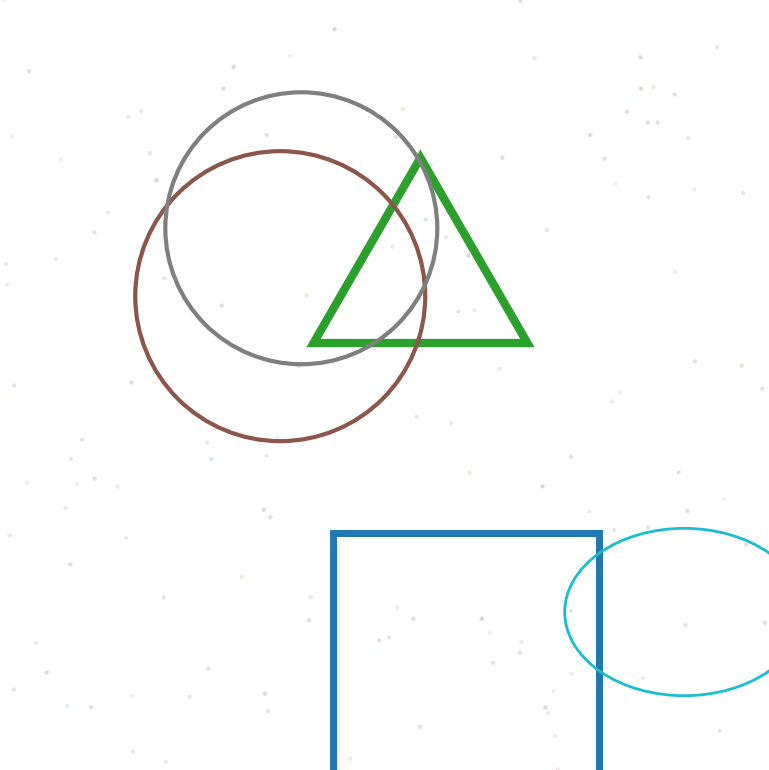[{"shape": "square", "thickness": 2.5, "radius": 0.86, "center": [0.605, 0.135]}, {"shape": "triangle", "thickness": 3, "radius": 0.8, "center": [0.546, 0.635]}, {"shape": "circle", "thickness": 1.5, "radius": 0.94, "center": [0.364, 0.615]}, {"shape": "circle", "thickness": 1.5, "radius": 0.88, "center": [0.391, 0.704]}, {"shape": "oval", "thickness": 1, "radius": 0.78, "center": [0.889, 0.205]}]